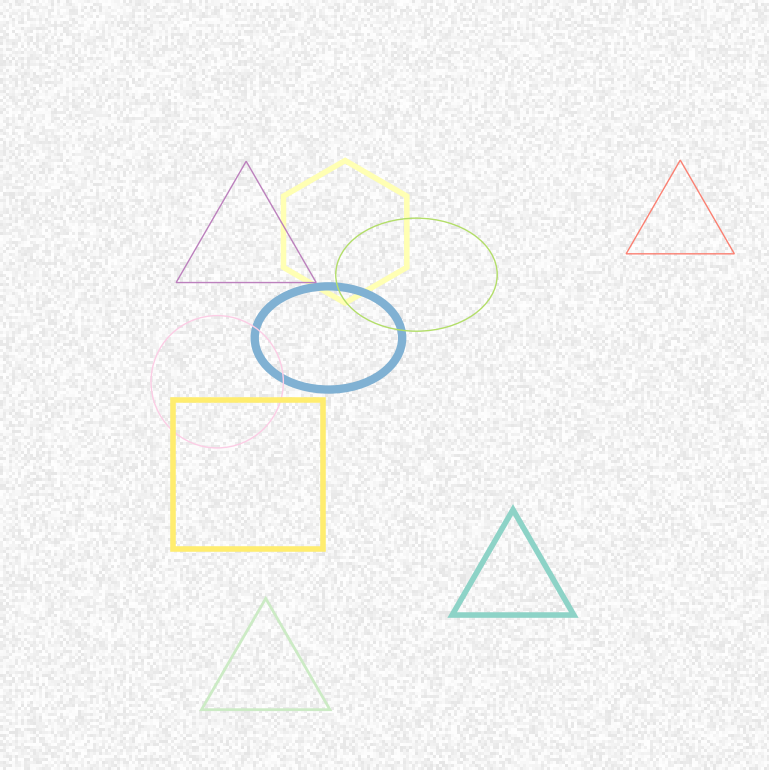[{"shape": "triangle", "thickness": 2, "radius": 0.46, "center": [0.666, 0.247]}, {"shape": "hexagon", "thickness": 2, "radius": 0.46, "center": [0.448, 0.699]}, {"shape": "triangle", "thickness": 0.5, "radius": 0.41, "center": [0.883, 0.711]}, {"shape": "oval", "thickness": 3, "radius": 0.48, "center": [0.427, 0.561]}, {"shape": "oval", "thickness": 0.5, "radius": 0.52, "center": [0.541, 0.643]}, {"shape": "circle", "thickness": 0.5, "radius": 0.43, "center": [0.282, 0.504]}, {"shape": "triangle", "thickness": 0.5, "radius": 0.53, "center": [0.32, 0.686]}, {"shape": "triangle", "thickness": 1, "radius": 0.48, "center": [0.345, 0.126]}, {"shape": "square", "thickness": 2, "radius": 0.49, "center": [0.322, 0.384]}]